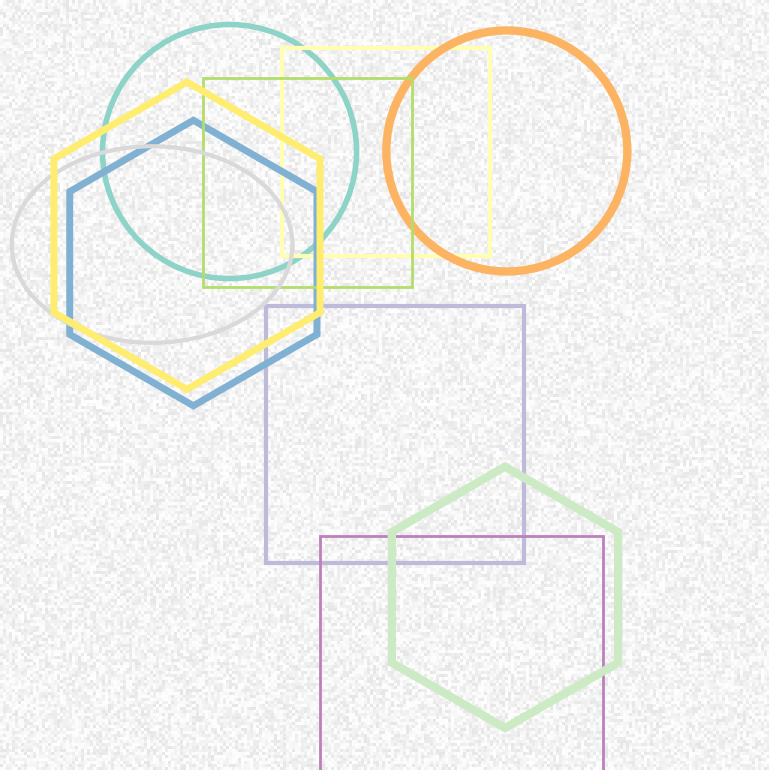[{"shape": "circle", "thickness": 2, "radius": 0.82, "center": [0.298, 0.803]}, {"shape": "square", "thickness": 1.5, "radius": 0.67, "center": [0.501, 0.803]}, {"shape": "square", "thickness": 1.5, "radius": 0.83, "center": [0.513, 0.436]}, {"shape": "hexagon", "thickness": 2.5, "radius": 0.93, "center": [0.251, 0.658]}, {"shape": "circle", "thickness": 3, "radius": 0.78, "center": [0.658, 0.804]}, {"shape": "square", "thickness": 1, "radius": 0.68, "center": [0.399, 0.763]}, {"shape": "oval", "thickness": 1.5, "radius": 0.91, "center": [0.198, 0.682]}, {"shape": "square", "thickness": 1, "radius": 0.92, "center": [0.6, 0.12]}, {"shape": "hexagon", "thickness": 3, "radius": 0.85, "center": [0.656, 0.224]}, {"shape": "hexagon", "thickness": 2.5, "radius": 1.0, "center": [0.243, 0.694]}]